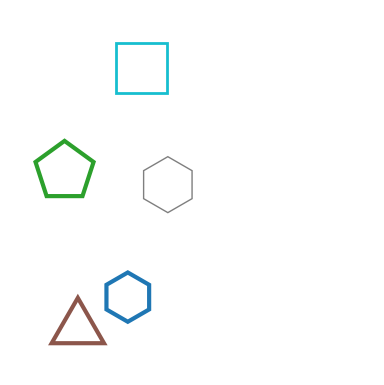[{"shape": "hexagon", "thickness": 3, "radius": 0.32, "center": [0.332, 0.228]}, {"shape": "pentagon", "thickness": 3, "radius": 0.4, "center": [0.168, 0.555]}, {"shape": "triangle", "thickness": 3, "radius": 0.39, "center": [0.202, 0.148]}, {"shape": "hexagon", "thickness": 1, "radius": 0.36, "center": [0.436, 0.52]}, {"shape": "square", "thickness": 2, "radius": 0.33, "center": [0.367, 0.823]}]